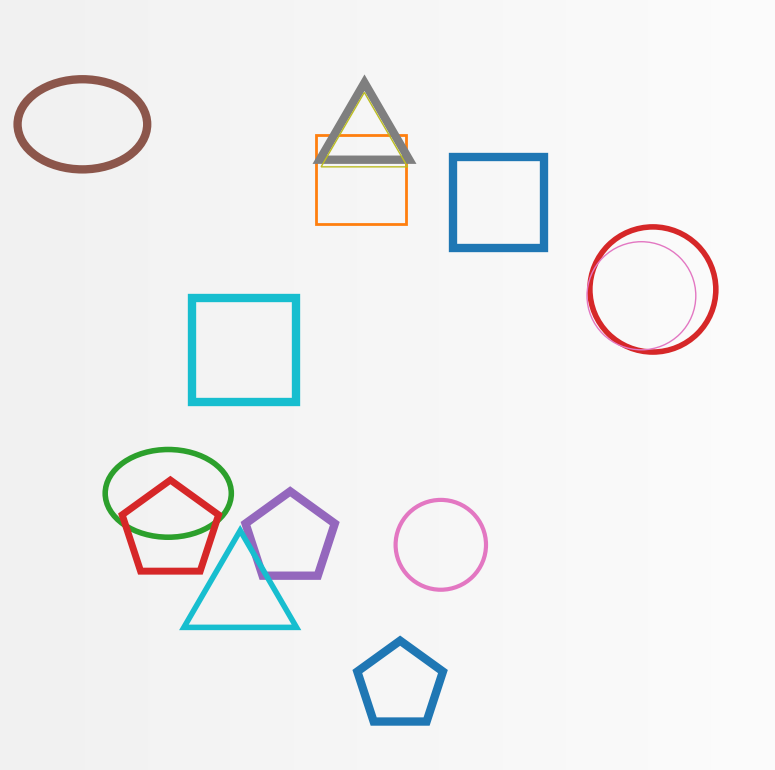[{"shape": "square", "thickness": 3, "radius": 0.29, "center": [0.643, 0.737]}, {"shape": "pentagon", "thickness": 3, "radius": 0.29, "center": [0.516, 0.11]}, {"shape": "square", "thickness": 1, "radius": 0.29, "center": [0.465, 0.767]}, {"shape": "oval", "thickness": 2, "radius": 0.41, "center": [0.217, 0.359]}, {"shape": "pentagon", "thickness": 2.5, "radius": 0.33, "center": [0.22, 0.311]}, {"shape": "circle", "thickness": 2, "radius": 0.41, "center": [0.842, 0.624]}, {"shape": "pentagon", "thickness": 3, "radius": 0.3, "center": [0.374, 0.301]}, {"shape": "oval", "thickness": 3, "radius": 0.42, "center": [0.106, 0.839]}, {"shape": "circle", "thickness": 1.5, "radius": 0.29, "center": [0.569, 0.292]}, {"shape": "circle", "thickness": 0.5, "radius": 0.35, "center": [0.828, 0.616]}, {"shape": "triangle", "thickness": 3, "radius": 0.33, "center": [0.47, 0.826]}, {"shape": "triangle", "thickness": 0.5, "radius": 0.32, "center": [0.47, 0.816]}, {"shape": "triangle", "thickness": 2, "radius": 0.42, "center": [0.31, 0.227]}, {"shape": "square", "thickness": 3, "radius": 0.34, "center": [0.315, 0.545]}]